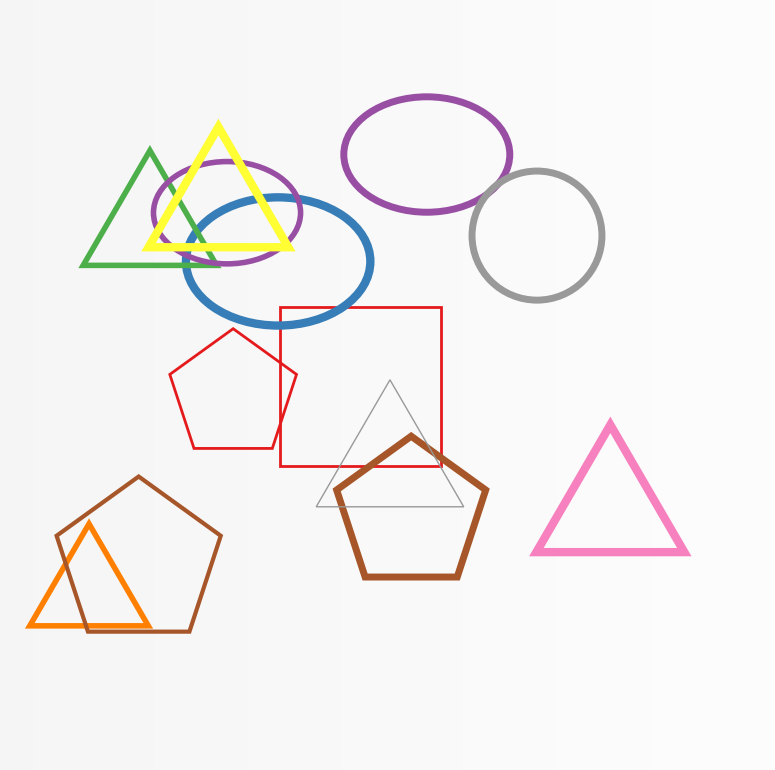[{"shape": "pentagon", "thickness": 1, "radius": 0.43, "center": [0.301, 0.487]}, {"shape": "square", "thickness": 1, "radius": 0.52, "center": [0.465, 0.498]}, {"shape": "oval", "thickness": 3, "radius": 0.59, "center": [0.359, 0.66]}, {"shape": "triangle", "thickness": 2, "radius": 0.5, "center": [0.193, 0.705]}, {"shape": "oval", "thickness": 2.5, "radius": 0.54, "center": [0.551, 0.799]}, {"shape": "oval", "thickness": 2, "radius": 0.47, "center": [0.293, 0.724]}, {"shape": "triangle", "thickness": 2, "radius": 0.44, "center": [0.115, 0.231]}, {"shape": "triangle", "thickness": 3, "radius": 0.52, "center": [0.282, 0.731]}, {"shape": "pentagon", "thickness": 2.5, "radius": 0.51, "center": [0.531, 0.332]}, {"shape": "pentagon", "thickness": 1.5, "radius": 0.56, "center": [0.179, 0.27]}, {"shape": "triangle", "thickness": 3, "radius": 0.55, "center": [0.788, 0.338]}, {"shape": "circle", "thickness": 2.5, "radius": 0.42, "center": [0.693, 0.694]}, {"shape": "triangle", "thickness": 0.5, "radius": 0.55, "center": [0.503, 0.397]}]